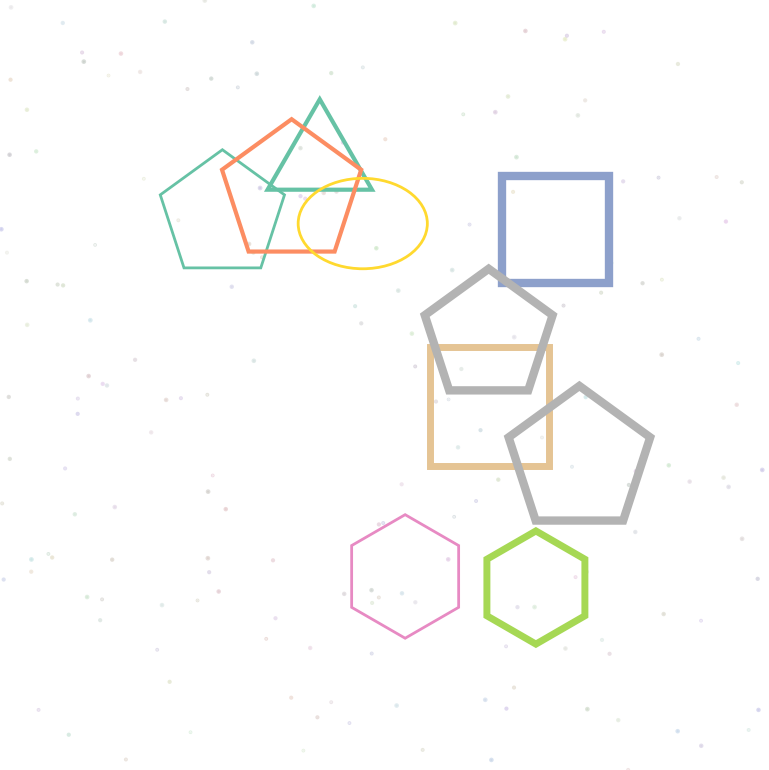[{"shape": "pentagon", "thickness": 1, "radius": 0.42, "center": [0.289, 0.721]}, {"shape": "triangle", "thickness": 1.5, "radius": 0.39, "center": [0.415, 0.793]}, {"shape": "pentagon", "thickness": 1.5, "radius": 0.48, "center": [0.379, 0.75]}, {"shape": "square", "thickness": 3, "radius": 0.35, "center": [0.721, 0.702]}, {"shape": "hexagon", "thickness": 1, "radius": 0.4, "center": [0.526, 0.251]}, {"shape": "hexagon", "thickness": 2.5, "radius": 0.37, "center": [0.696, 0.237]}, {"shape": "oval", "thickness": 1, "radius": 0.42, "center": [0.471, 0.71]}, {"shape": "square", "thickness": 2.5, "radius": 0.39, "center": [0.636, 0.473]}, {"shape": "pentagon", "thickness": 3, "radius": 0.48, "center": [0.752, 0.402]}, {"shape": "pentagon", "thickness": 3, "radius": 0.44, "center": [0.635, 0.564]}]